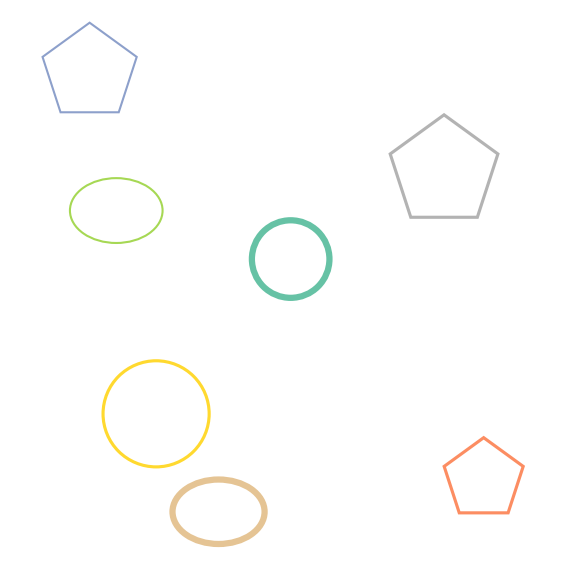[{"shape": "circle", "thickness": 3, "radius": 0.34, "center": [0.503, 0.551]}, {"shape": "pentagon", "thickness": 1.5, "radius": 0.36, "center": [0.838, 0.169]}, {"shape": "pentagon", "thickness": 1, "radius": 0.43, "center": [0.155, 0.874]}, {"shape": "oval", "thickness": 1, "radius": 0.4, "center": [0.201, 0.635]}, {"shape": "circle", "thickness": 1.5, "radius": 0.46, "center": [0.27, 0.283]}, {"shape": "oval", "thickness": 3, "radius": 0.4, "center": [0.378, 0.113]}, {"shape": "pentagon", "thickness": 1.5, "radius": 0.49, "center": [0.769, 0.702]}]